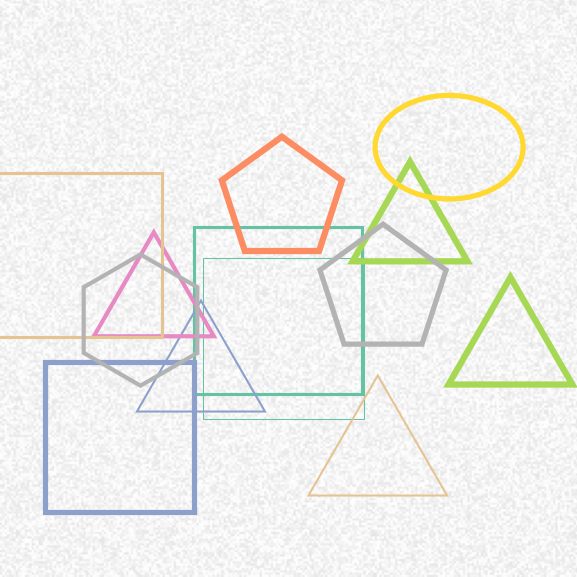[{"shape": "square", "thickness": 1.5, "radius": 0.73, "center": [0.481, 0.461]}, {"shape": "square", "thickness": 0.5, "radius": 0.7, "center": [0.491, 0.413]}, {"shape": "pentagon", "thickness": 3, "radius": 0.55, "center": [0.488, 0.653]}, {"shape": "triangle", "thickness": 1, "radius": 0.64, "center": [0.348, 0.351]}, {"shape": "square", "thickness": 2.5, "radius": 0.65, "center": [0.207, 0.242]}, {"shape": "triangle", "thickness": 2, "radius": 0.6, "center": [0.266, 0.477]}, {"shape": "triangle", "thickness": 3, "radius": 0.57, "center": [0.71, 0.604]}, {"shape": "triangle", "thickness": 3, "radius": 0.62, "center": [0.884, 0.395]}, {"shape": "oval", "thickness": 2.5, "radius": 0.64, "center": [0.778, 0.744]}, {"shape": "triangle", "thickness": 1, "radius": 0.69, "center": [0.654, 0.21]}, {"shape": "square", "thickness": 1.5, "radius": 0.71, "center": [0.138, 0.557]}, {"shape": "hexagon", "thickness": 2, "radius": 0.57, "center": [0.243, 0.445]}, {"shape": "pentagon", "thickness": 2.5, "radius": 0.57, "center": [0.663, 0.496]}]